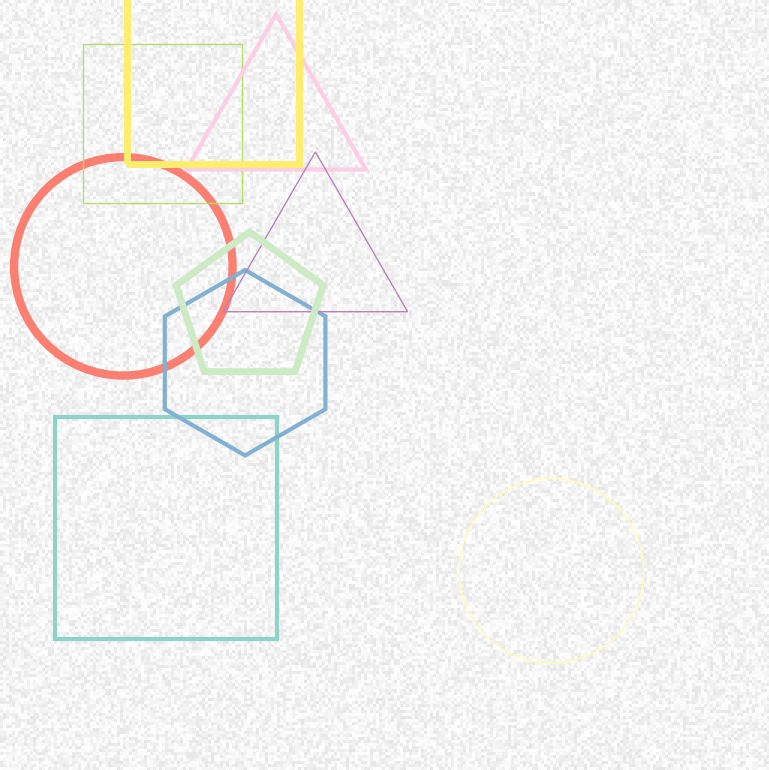[{"shape": "square", "thickness": 1.5, "radius": 0.72, "center": [0.216, 0.315]}, {"shape": "circle", "thickness": 0.5, "radius": 0.6, "center": [0.716, 0.259]}, {"shape": "circle", "thickness": 3, "radius": 0.71, "center": [0.16, 0.654]}, {"shape": "hexagon", "thickness": 1.5, "radius": 0.6, "center": [0.318, 0.529]}, {"shape": "square", "thickness": 0.5, "radius": 0.52, "center": [0.211, 0.839]}, {"shape": "triangle", "thickness": 1.5, "radius": 0.67, "center": [0.359, 0.847]}, {"shape": "triangle", "thickness": 0.5, "radius": 0.69, "center": [0.41, 0.664]}, {"shape": "pentagon", "thickness": 2.5, "radius": 0.5, "center": [0.324, 0.598]}, {"shape": "square", "thickness": 2.5, "radius": 0.56, "center": [0.276, 0.899]}]